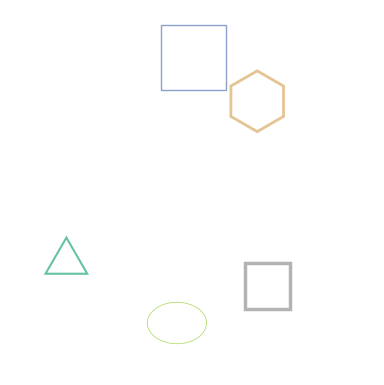[{"shape": "triangle", "thickness": 1.5, "radius": 0.31, "center": [0.172, 0.32]}, {"shape": "square", "thickness": 1, "radius": 0.42, "center": [0.503, 0.851]}, {"shape": "oval", "thickness": 0.5, "radius": 0.38, "center": [0.459, 0.161]}, {"shape": "hexagon", "thickness": 2, "radius": 0.39, "center": [0.668, 0.737]}, {"shape": "square", "thickness": 2.5, "radius": 0.29, "center": [0.695, 0.257]}]